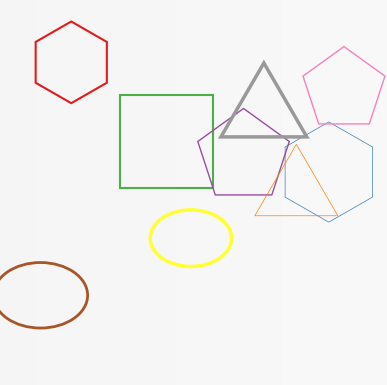[{"shape": "hexagon", "thickness": 1.5, "radius": 0.53, "center": [0.184, 0.838]}, {"shape": "hexagon", "thickness": 0.5, "radius": 0.65, "center": [0.848, 0.553]}, {"shape": "square", "thickness": 1.5, "radius": 0.6, "center": [0.429, 0.633]}, {"shape": "pentagon", "thickness": 1, "radius": 0.62, "center": [0.629, 0.594]}, {"shape": "triangle", "thickness": 0.5, "radius": 0.62, "center": [0.765, 0.501]}, {"shape": "oval", "thickness": 2.5, "radius": 0.53, "center": [0.493, 0.381]}, {"shape": "oval", "thickness": 2, "radius": 0.61, "center": [0.105, 0.233]}, {"shape": "pentagon", "thickness": 1, "radius": 0.56, "center": [0.888, 0.768]}, {"shape": "triangle", "thickness": 2.5, "radius": 0.64, "center": [0.681, 0.708]}]